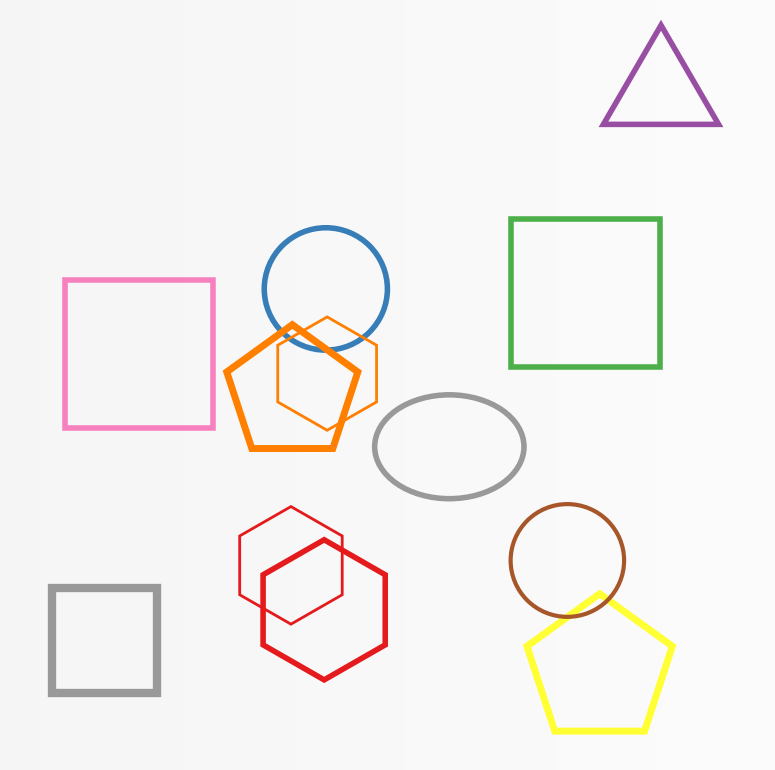[{"shape": "hexagon", "thickness": 2, "radius": 0.45, "center": [0.418, 0.208]}, {"shape": "hexagon", "thickness": 1, "radius": 0.38, "center": [0.375, 0.266]}, {"shape": "circle", "thickness": 2, "radius": 0.4, "center": [0.42, 0.625]}, {"shape": "square", "thickness": 2, "radius": 0.48, "center": [0.755, 0.62]}, {"shape": "triangle", "thickness": 2, "radius": 0.43, "center": [0.853, 0.881]}, {"shape": "pentagon", "thickness": 2.5, "radius": 0.44, "center": [0.377, 0.489]}, {"shape": "hexagon", "thickness": 1, "radius": 0.37, "center": [0.422, 0.515]}, {"shape": "pentagon", "thickness": 2.5, "radius": 0.49, "center": [0.774, 0.13]}, {"shape": "circle", "thickness": 1.5, "radius": 0.37, "center": [0.732, 0.272]}, {"shape": "square", "thickness": 2, "radius": 0.48, "center": [0.179, 0.54]}, {"shape": "oval", "thickness": 2, "radius": 0.48, "center": [0.58, 0.42]}, {"shape": "square", "thickness": 3, "radius": 0.34, "center": [0.135, 0.168]}]